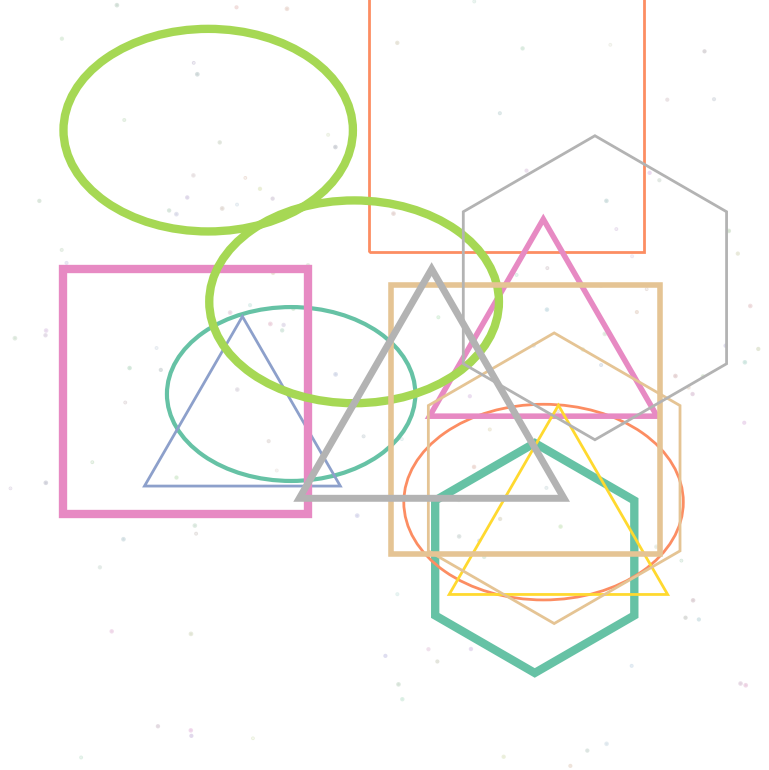[{"shape": "oval", "thickness": 1.5, "radius": 0.81, "center": [0.378, 0.488]}, {"shape": "hexagon", "thickness": 3, "radius": 0.75, "center": [0.694, 0.275]}, {"shape": "square", "thickness": 1, "radius": 0.89, "center": [0.658, 0.851]}, {"shape": "oval", "thickness": 1, "radius": 0.91, "center": [0.706, 0.348]}, {"shape": "triangle", "thickness": 1, "radius": 0.73, "center": [0.315, 0.442]}, {"shape": "triangle", "thickness": 2, "radius": 0.85, "center": [0.706, 0.545]}, {"shape": "square", "thickness": 3, "radius": 0.8, "center": [0.241, 0.492]}, {"shape": "oval", "thickness": 3, "radius": 0.94, "center": [0.27, 0.831]}, {"shape": "oval", "thickness": 3, "radius": 0.94, "center": [0.46, 0.608]}, {"shape": "triangle", "thickness": 1, "radius": 0.82, "center": [0.725, 0.31]}, {"shape": "hexagon", "thickness": 1, "radius": 0.94, "center": [0.72, 0.379]}, {"shape": "square", "thickness": 2, "radius": 0.87, "center": [0.683, 0.455]}, {"shape": "triangle", "thickness": 2.5, "radius": 0.99, "center": [0.561, 0.452]}, {"shape": "hexagon", "thickness": 1, "radius": 0.99, "center": [0.773, 0.626]}]